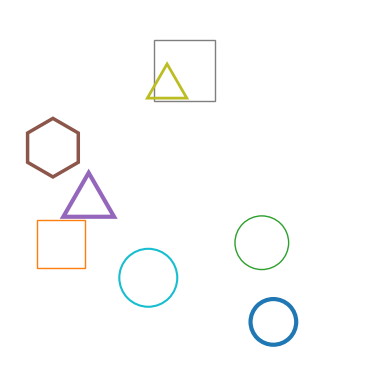[{"shape": "circle", "thickness": 3, "radius": 0.3, "center": [0.71, 0.164]}, {"shape": "square", "thickness": 1, "radius": 0.31, "center": [0.159, 0.366]}, {"shape": "circle", "thickness": 1, "radius": 0.35, "center": [0.68, 0.37]}, {"shape": "triangle", "thickness": 3, "radius": 0.38, "center": [0.23, 0.475]}, {"shape": "hexagon", "thickness": 2.5, "radius": 0.38, "center": [0.137, 0.616]}, {"shape": "square", "thickness": 1, "radius": 0.39, "center": [0.48, 0.817]}, {"shape": "triangle", "thickness": 2, "radius": 0.3, "center": [0.434, 0.775]}, {"shape": "circle", "thickness": 1.5, "radius": 0.38, "center": [0.385, 0.279]}]